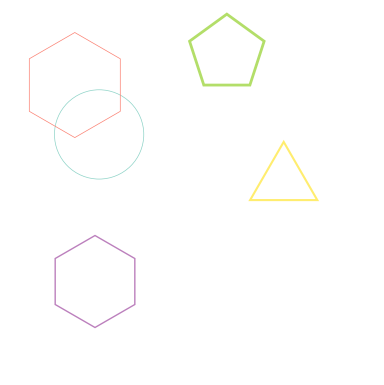[{"shape": "circle", "thickness": 0.5, "radius": 0.58, "center": [0.257, 0.651]}, {"shape": "hexagon", "thickness": 0.5, "radius": 0.68, "center": [0.194, 0.779]}, {"shape": "pentagon", "thickness": 2, "radius": 0.51, "center": [0.589, 0.861]}, {"shape": "hexagon", "thickness": 1, "radius": 0.6, "center": [0.247, 0.269]}, {"shape": "triangle", "thickness": 1.5, "radius": 0.5, "center": [0.737, 0.531]}]